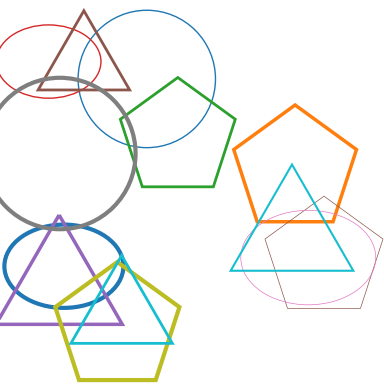[{"shape": "oval", "thickness": 3, "radius": 0.77, "center": [0.166, 0.308]}, {"shape": "circle", "thickness": 1, "radius": 0.89, "center": [0.381, 0.795]}, {"shape": "pentagon", "thickness": 2.5, "radius": 0.84, "center": [0.767, 0.56]}, {"shape": "pentagon", "thickness": 2, "radius": 0.78, "center": [0.462, 0.642]}, {"shape": "oval", "thickness": 1, "radius": 0.68, "center": [0.126, 0.84]}, {"shape": "triangle", "thickness": 2.5, "radius": 0.95, "center": [0.154, 0.252]}, {"shape": "pentagon", "thickness": 0.5, "radius": 0.81, "center": [0.842, 0.329]}, {"shape": "triangle", "thickness": 2, "radius": 0.69, "center": [0.218, 0.835]}, {"shape": "oval", "thickness": 0.5, "radius": 0.88, "center": [0.801, 0.331]}, {"shape": "circle", "thickness": 3, "radius": 0.98, "center": [0.155, 0.601]}, {"shape": "pentagon", "thickness": 3, "radius": 0.85, "center": [0.305, 0.15]}, {"shape": "triangle", "thickness": 2, "radius": 0.76, "center": [0.316, 0.184]}, {"shape": "triangle", "thickness": 1.5, "radius": 0.92, "center": [0.758, 0.389]}]